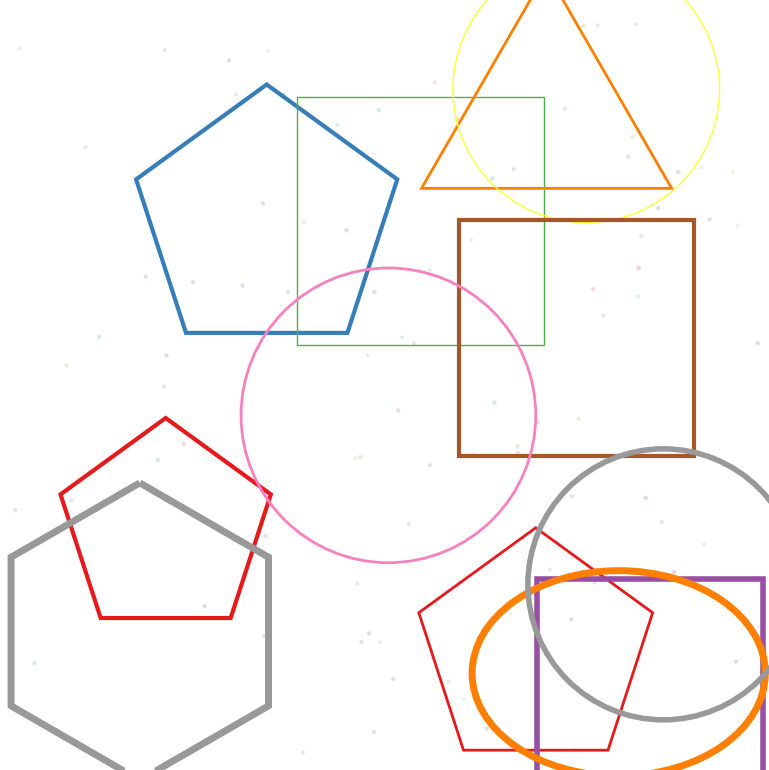[{"shape": "pentagon", "thickness": 1, "radius": 0.8, "center": [0.696, 0.155]}, {"shape": "pentagon", "thickness": 1.5, "radius": 0.72, "center": [0.215, 0.314]}, {"shape": "pentagon", "thickness": 1.5, "radius": 0.89, "center": [0.346, 0.712]}, {"shape": "square", "thickness": 0.5, "radius": 0.8, "center": [0.546, 0.713]}, {"shape": "square", "thickness": 2, "radius": 0.73, "center": [0.844, 0.102]}, {"shape": "oval", "thickness": 2.5, "radius": 0.95, "center": [0.803, 0.126]}, {"shape": "triangle", "thickness": 1, "radius": 0.94, "center": [0.71, 0.849]}, {"shape": "circle", "thickness": 0.5, "radius": 0.87, "center": [0.761, 0.884]}, {"shape": "square", "thickness": 1.5, "radius": 0.76, "center": [0.749, 0.561]}, {"shape": "circle", "thickness": 1, "radius": 0.96, "center": [0.504, 0.461]}, {"shape": "circle", "thickness": 2, "radius": 0.88, "center": [0.862, 0.241]}, {"shape": "hexagon", "thickness": 2.5, "radius": 0.97, "center": [0.182, 0.18]}]